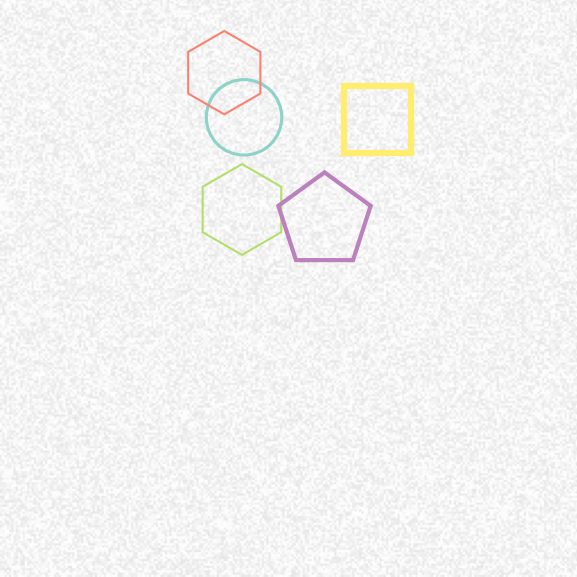[{"shape": "circle", "thickness": 1.5, "radius": 0.33, "center": [0.423, 0.796]}, {"shape": "hexagon", "thickness": 1, "radius": 0.36, "center": [0.388, 0.873]}, {"shape": "hexagon", "thickness": 1, "radius": 0.39, "center": [0.419, 0.636]}, {"shape": "pentagon", "thickness": 2, "radius": 0.42, "center": [0.562, 0.617]}, {"shape": "square", "thickness": 3, "radius": 0.29, "center": [0.654, 0.792]}]